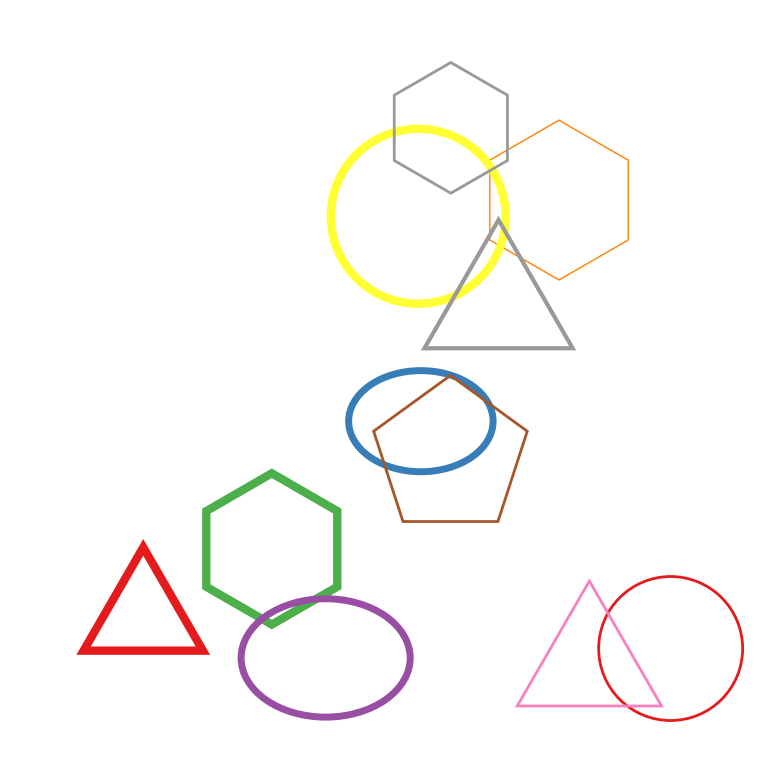[{"shape": "circle", "thickness": 1, "radius": 0.47, "center": [0.871, 0.158]}, {"shape": "triangle", "thickness": 3, "radius": 0.45, "center": [0.186, 0.2]}, {"shape": "oval", "thickness": 2.5, "radius": 0.47, "center": [0.547, 0.453]}, {"shape": "hexagon", "thickness": 3, "radius": 0.49, "center": [0.353, 0.287]}, {"shape": "oval", "thickness": 2.5, "radius": 0.55, "center": [0.423, 0.146]}, {"shape": "hexagon", "thickness": 0.5, "radius": 0.52, "center": [0.726, 0.74]}, {"shape": "circle", "thickness": 3, "radius": 0.57, "center": [0.543, 0.719]}, {"shape": "pentagon", "thickness": 1, "radius": 0.52, "center": [0.585, 0.408]}, {"shape": "triangle", "thickness": 1, "radius": 0.54, "center": [0.765, 0.137]}, {"shape": "hexagon", "thickness": 1, "radius": 0.42, "center": [0.586, 0.834]}, {"shape": "triangle", "thickness": 1.5, "radius": 0.56, "center": [0.647, 0.603]}]